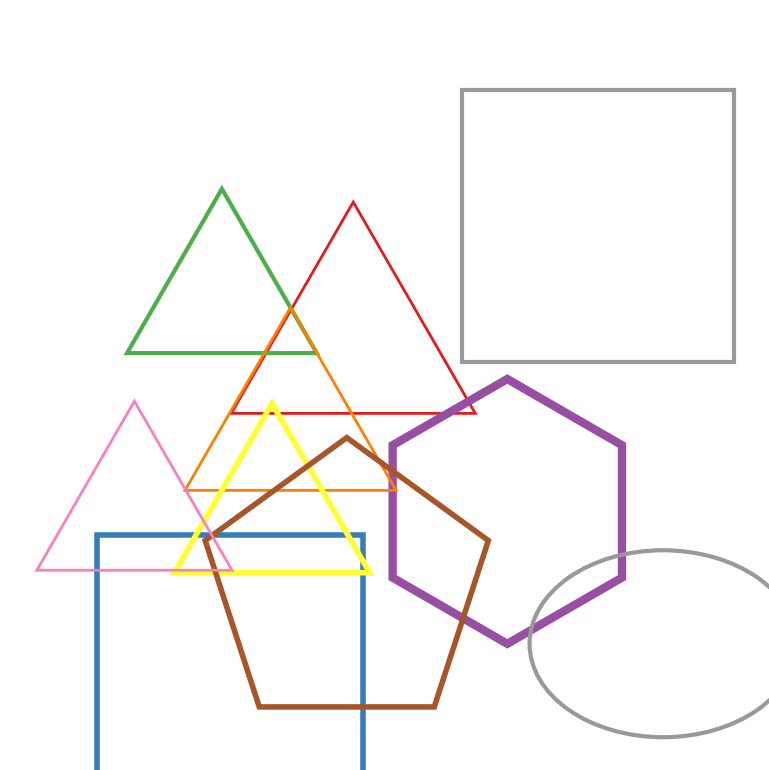[{"shape": "triangle", "thickness": 1, "radius": 0.91, "center": [0.459, 0.555]}, {"shape": "square", "thickness": 2, "radius": 0.86, "center": [0.299, 0.133]}, {"shape": "triangle", "thickness": 1.5, "radius": 0.71, "center": [0.288, 0.613]}, {"shape": "hexagon", "thickness": 3, "radius": 0.86, "center": [0.659, 0.336]}, {"shape": "triangle", "thickness": 1, "radius": 0.79, "center": [0.377, 0.442]}, {"shape": "triangle", "thickness": 2, "radius": 0.73, "center": [0.353, 0.329]}, {"shape": "pentagon", "thickness": 2, "radius": 0.97, "center": [0.45, 0.238]}, {"shape": "triangle", "thickness": 1, "radius": 0.73, "center": [0.175, 0.333]}, {"shape": "oval", "thickness": 1.5, "radius": 0.87, "center": [0.861, 0.164]}, {"shape": "square", "thickness": 1.5, "radius": 0.88, "center": [0.777, 0.707]}]